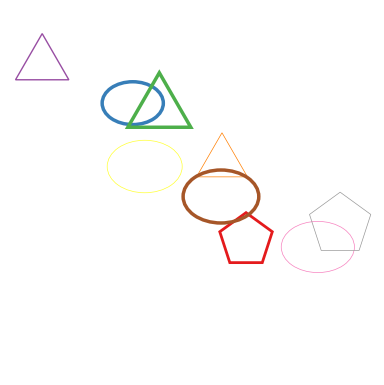[{"shape": "pentagon", "thickness": 2, "radius": 0.36, "center": [0.639, 0.376]}, {"shape": "oval", "thickness": 2.5, "radius": 0.4, "center": [0.345, 0.732]}, {"shape": "triangle", "thickness": 2.5, "radius": 0.47, "center": [0.414, 0.717]}, {"shape": "triangle", "thickness": 1, "radius": 0.4, "center": [0.11, 0.833]}, {"shape": "triangle", "thickness": 0.5, "radius": 0.38, "center": [0.577, 0.579]}, {"shape": "oval", "thickness": 0.5, "radius": 0.49, "center": [0.376, 0.567]}, {"shape": "oval", "thickness": 2.5, "radius": 0.49, "center": [0.574, 0.49]}, {"shape": "oval", "thickness": 0.5, "radius": 0.48, "center": [0.826, 0.359]}, {"shape": "pentagon", "thickness": 0.5, "radius": 0.42, "center": [0.884, 0.417]}]